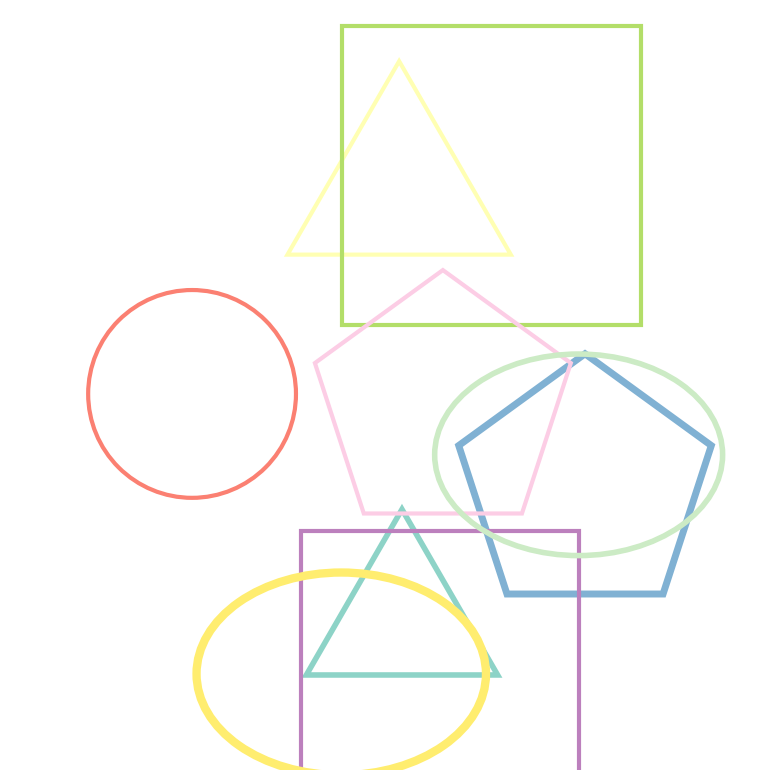[{"shape": "triangle", "thickness": 2, "radius": 0.72, "center": [0.522, 0.195]}, {"shape": "triangle", "thickness": 1.5, "radius": 0.84, "center": [0.518, 0.753]}, {"shape": "circle", "thickness": 1.5, "radius": 0.67, "center": [0.249, 0.488]}, {"shape": "pentagon", "thickness": 2.5, "radius": 0.86, "center": [0.76, 0.368]}, {"shape": "square", "thickness": 1.5, "radius": 0.97, "center": [0.639, 0.772]}, {"shape": "pentagon", "thickness": 1.5, "radius": 0.87, "center": [0.575, 0.474]}, {"shape": "square", "thickness": 1.5, "radius": 0.9, "center": [0.572, 0.131]}, {"shape": "oval", "thickness": 2, "radius": 0.93, "center": [0.751, 0.409]}, {"shape": "oval", "thickness": 3, "radius": 0.94, "center": [0.443, 0.125]}]